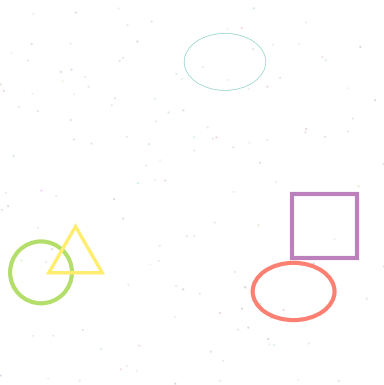[{"shape": "oval", "thickness": 0.5, "radius": 0.53, "center": [0.584, 0.839]}, {"shape": "oval", "thickness": 3, "radius": 0.53, "center": [0.763, 0.243]}, {"shape": "circle", "thickness": 3, "radius": 0.4, "center": [0.107, 0.293]}, {"shape": "square", "thickness": 3, "radius": 0.42, "center": [0.843, 0.413]}, {"shape": "triangle", "thickness": 2.5, "radius": 0.4, "center": [0.196, 0.332]}]